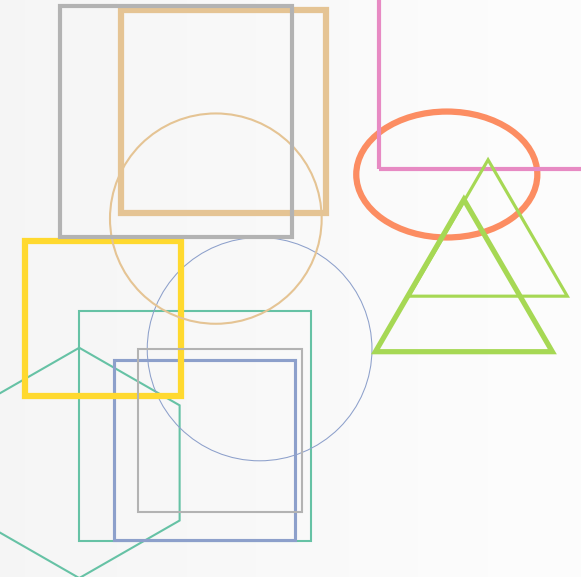[{"shape": "hexagon", "thickness": 1, "radius": 1.0, "center": [0.136, 0.198]}, {"shape": "square", "thickness": 1, "radius": 1.0, "center": [0.335, 0.262]}, {"shape": "oval", "thickness": 3, "radius": 0.78, "center": [0.769, 0.697]}, {"shape": "square", "thickness": 1.5, "radius": 0.78, "center": [0.351, 0.22]}, {"shape": "circle", "thickness": 0.5, "radius": 0.97, "center": [0.447, 0.395]}, {"shape": "square", "thickness": 2, "radius": 0.93, "center": [0.838, 0.893]}, {"shape": "triangle", "thickness": 1.5, "radius": 0.79, "center": [0.84, 0.565]}, {"shape": "triangle", "thickness": 2.5, "radius": 0.88, "center": [0.798, 0.478]}, {"shape": "square", "thickness": 3, "radius": 0.67, "center": [0.177, 0.447]}, {"shape": "circle", "thickness": 1, "radius": 0.91, "center": [0.371, 0.621]}, {"shape": "square", "thickness": 3, "radius": 0.88, "center": [0.384, 0.806]}, {"shape": "square", "thickness": 1, "radius": 0.7, "center": [0.378, 0.253]}, {"shape": "square", "thickness": 2, "radius": 1.0, "center": [0.303, 0.789]}]